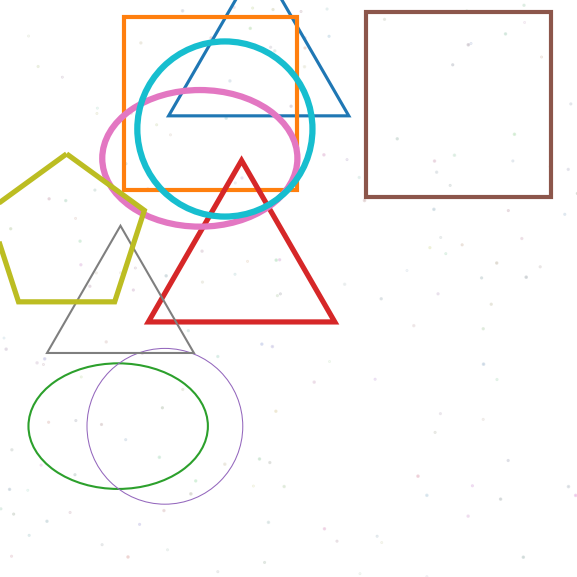[{"shape": "triangle", "thickness": 1.5, "radius": 0.9, "center": [0.448, 0.889]}, {"shape": "square", "thickness": 2, "radius": 0.75, "center": [0.364, 0.819]}, {"shape": "oval", "thickness": 1, "radius": 0.78, "center": [0.205, 0.261]}, {"shape": "triangle", "thickness": 2.5, "radius": 0.93, "center": [0.418, 0.535]}, {"shape": "circle", "thickness": 0.5, "radius": 0.67, "center": [0.286, 0.261]}, {"shape": "square", "thickness": 2, "radius": 0.8, "center": [0.795, 0.818]}, {"shape": "oval", "thickness": 3, "radius": 0.84, "center": [0.346, 0.725]}, {"shape": "triangle", "thickness": 1, "radius": 0.73, "center": [0.209, 0.461]}, {"shape": "pentagon", "thickness": 2.5, "radius": 0.71, "center": [0.115, 0.591]}, {"shape": "circle", "thickness": 3, "radius": 0.76, "center": [0.389, 0.776]}]